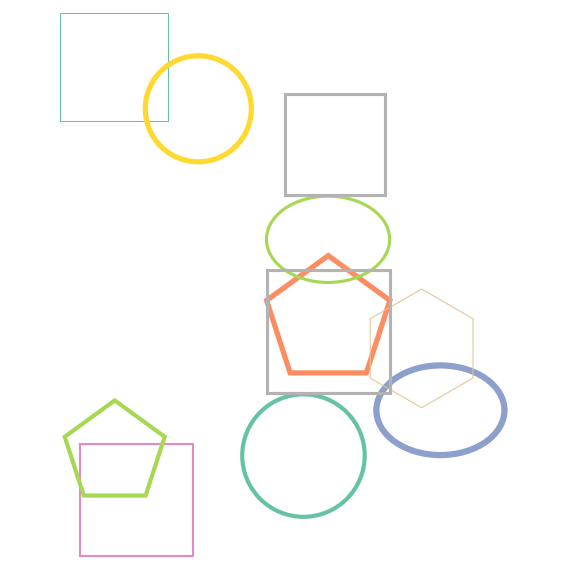[{"shape": "square", "thickness": 0.5, "radius": 0.47, "center": [0.197, 0.883]}, {"shape": "circle", "thickness": 2, "radius": 0.53, "center": [0.525, 0.21]}, {"shape": "pentagon", "thickness": 2.5, "radius": 0.56, "center": [0.568, 0.444]}, {"shape": "oval", "thickness": 3, "radius": 0.55, "center": [0.763, 0.289]}, {"shape": "square", "thickness": 1, "radius": 0.49, "center": [0.236, 0.133]}, {"shape": "pentagon", "thickness": 2, "radius": 0.46, "center": [0.199, 0.215]}, {"shape": "oval", "thickness": 1.5, "radius": 0.53, "center": [0.568, 0.585]}, {"shape": "circle", "thickness": 2.5, "radius": 0.46, "center": [0.343, 0.811]}, {"shape": "hexagon", "thickness": 0.5, "radius": 0.51, "center": [0.73, 0.396]}, {"shape": "square", "thickness": 1.5, "radius": 0.53, "center": [0.569, 0.426]}, {"shape": "square", "thickness": 1.5, "radius": 0.44, "center": [0.581, 0.749]}]